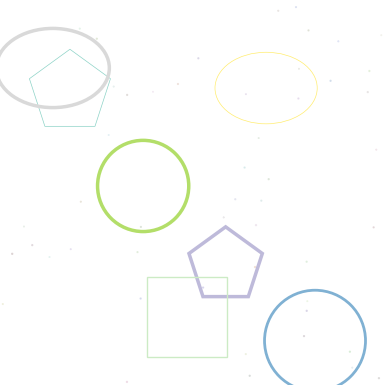[{"shape": "pentagon", "thickness": 0.5, "radius": 0.55, "center": [0.182, 0.761]}, {"shape": "pentagon", "thickness": 2.5, "radius": 0.5, "center": [0.586, 0.311]}, {"shape": "circle", "thickness": 2, "radius": 0.66, "center": [0.818, 0.115]}, {"shape": "circle", "thickness": 2.5, "radius": 0.59, "center": [0.372, 0.517]}, {"shape": "oval", "thickness": 2.5, "radius": 0.73, "center": [0.137, 0.823]}, {"shape": "square", "thickness": 1, "radius": 0.52, "center": [0.487, 0.177]}, {"shape": "oval", "thickness": 0.5, "radius": 0.66, "center": [0.691, 0.771]}]